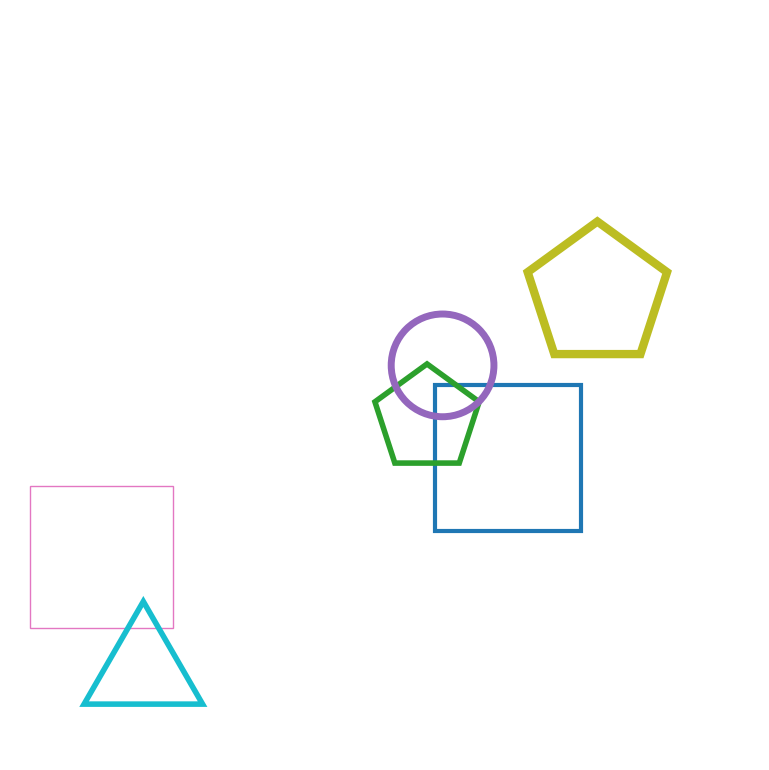[{"shape": "square", "thickness": 1.5, "radius": 0.47, "center": [0.66, 0.405]}, {"shape": "pentagon", "thickness": 2, "radius": 0.36, "center": [0.555, 0.456]}, {"shape": "circle", "thickness": 2.5, "radius": 0.33, "center": [0.575, 0.525]}, {"shape": "square", "thickness": 0.5, "radius": 0.46, "center": [0.132, 0.277]}, {"shape": "pentagon", "thickness": 3, "radius": 0.48, "center": [0.776, 0.617]}, {"shape": "triangle", "thickness": 2, "radius": 0.44, "center": [0.186, 0.13]}]